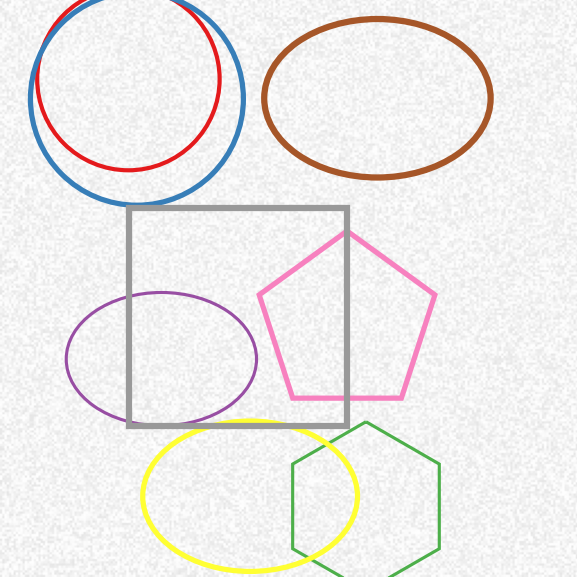[{"shape": "circle", "thickness": 2, "radius": 0.79, "center": [0.222, 0.862]}, {"shape": "circle", "thickness": 2.5, "radius": 0.92, "center": [0.237, 0.828]}, {"shape": "hexagon", "thickness": 1.5, "radius": 0.73, "center": [0.634, 0.122]}, {"shape": "oval", "thickness": 1.5, "radius": 0.82, "center": [0.279, 0.377]}, {"shape": "oval", "thickness": 2.5, "radius": 0.93, "center": [0.433, 0.14]}, {"shape": "oval", "thickness": 3, "radius": 0.98, "center": [0.654, 0.829]}, {"shape": "pentagon", "thickness": 2.5, "radius": 0.8, "center": [0.601, 0.439]}, {"shape": "square", "thickness": 3, "radius": 0.94, "center": [0.412, 0.45]}]